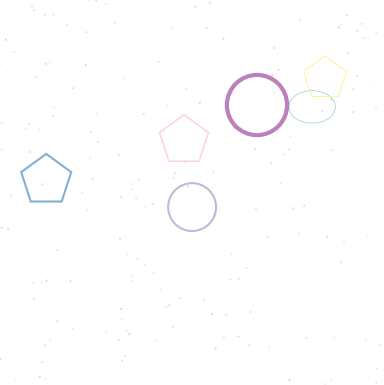[{"shape": "oval", "thickness": 0.5, "radius": 0.3, "center": [0.811, 0.722]}, {"shape": "circle", "thickness": 1.5, "radius": 0.31, "center": [0.499, 0.462]}, {"shape": "pentagon", "thickness": 1.5, "radius": 0.34, "center": [0.12, 0.532]}, {"shape": "pentagon", "thickness": 1, "radius": 0.33, "center": [0.478, 0.635]}, {"shape": "circle", "thickness": 3, "radius": 0.39, "center": [0.668, 0.727]}, {"shape": "pentagon", "thickness": 0.5, "radius": 0.29, "center": [0.844, 0.796]}]